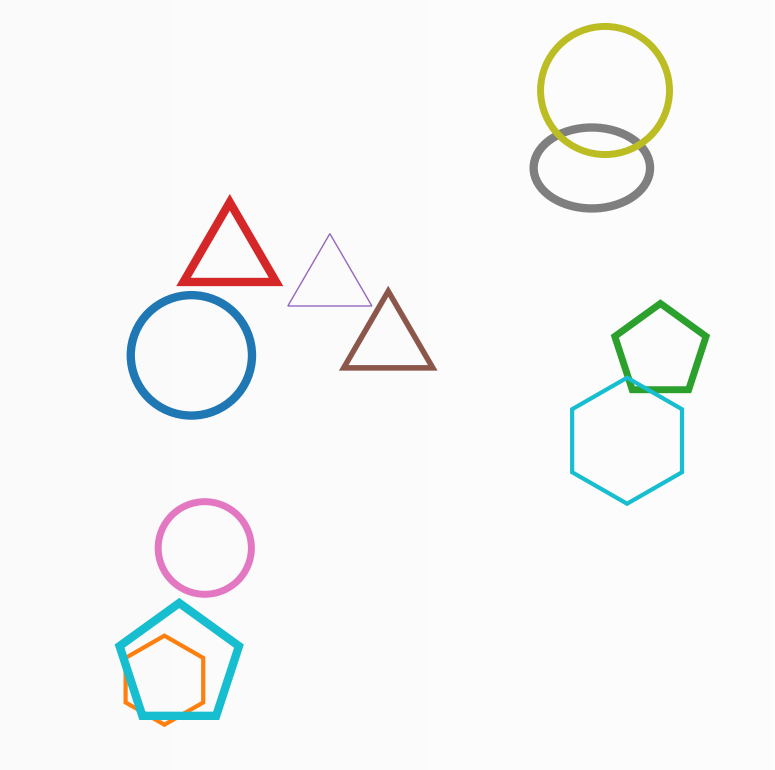[{"shape": "circle", "thickness": 3, "radius": 0.39, "center": [0.247, 0.539]}, {"shape": "hexagon", "thickness": 1.5, "radius": 0.29, "center": [0.212, 0.117]}, {"shape": "pentagon", "thickness": 2.5, "radius": 0.31, "center": [0.852, 0.544]}, {"shape": "triangle", "thickness": 3, "radius": 0.34, "center": [0.296, 0.668]}, {"shape": "triangle", "thickness": 0.5, "radius": 0.31, "center": [0.426, 0.634]}, {"shape": "triangle", "thickness": 2, "radius": 0.33, "center": [0.501, 0.555]}, {"shape": "circle", "thickness": 2.5, "radius": 0.3, "center": [0.264, 0.288]}, {"shape": "oval", "thickness": 3, "radius": 0.38, "center": [0.764, 0.782]}, {"shape": "circle", "thickness": 2.5, "radius": 0.42, "center": [0.781, 0.882]}, {"shape": "hexagon", "thickness": 1.5, "radius": 0.41, "center": [0.809, 0.428]}, {"shape": "pentagon", "thickness": 3, "radius": 0.4, "center": [0.231, 0.136]}]